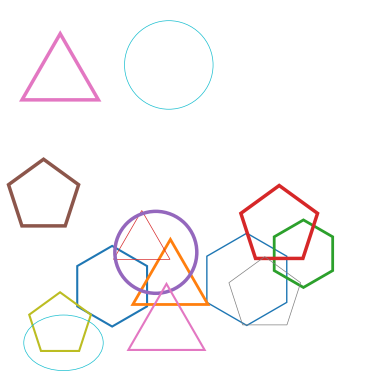[{"shape": "hexagon", "thickness": 1, "radius": 0.6, "center": [0.641, 0.275]}, {"shape": "hexagon", "thickness": 1.5, "radius": 0.52, "center": [0.291, 0.257]}, {"shape": "triangle", "thickness": 2, "radius": 0.56, "center": [0.443, 0.265]}, {"shape": "hexagon", "thickness": 2, "radius": 0.44, "center": [0.788, 0.341]}, {"shape": "pentagon", "thickness": 2.5, "radius": 0.52, "center": [0.725, 0.413]}, {"shape": "triangle", "thickness": 0.5, "radius": 0.42, "center": [0.368, 0.369]}, {"shape": "circle", "thickness": 2.5, "radius": 0.53, "center": [0.405, 0.345]}, {"shape": "pentagon", "thickness": 2.5, "radius": 0.48, "center": [0.113, 0.491]}, {"shape": "triangle", "thickness": 1.5, "radius": 0.57, "center": [0.432, 0.148]}, {"shape": "triangle", "thickness": 2.5, "radius": 0.57, "center": [0.156, 0.798]}, {"shape": "pentagon", "thickness": 0.5, "radius": 0.49, "center": [0.688, 0.235]}, {"shape": "pentagon", "thickness": 1.5, "radius": 0.42, "center": [0.156, 0.157]}, {"shape": "circle", "thickness": 0.5, "radius": 0.58, "center": [0.438, 0.831]}, {"shape": "oval", "thickness": 0.5, "radius": 0.52, "center": [0.165, 0.11]}]